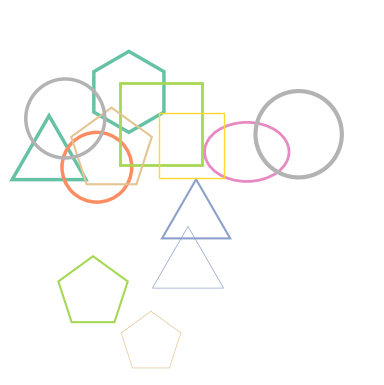[{"shape": "hexagon", "thickness": 2.5, "radius": 0.53, "center": [0.335, 0.761]}, {"shape": "triangle", "thickness": 2.5, "radius": 0.55, "center": [0.127, 0.589]}, {"shape": "circle", "thickness": 2.5, "radius": 0.45, "center": [0.252, 0.566]}, {"shape": "triangle", "thickness": 1.5, "radius": 0.51, "center": [0.509, 0.432]}, {"shape": "triangle", "thickness": 0.5, "radius": 0.53, "center": [0.488, 0.305]}, {"shape": "oval", "thickness": 2, "radius": 0.55, "center": [0.641, 0.605]}, {"shape": "pentagon", "thickness": 1.5, "radius": 0.47, "center": [0.242, 0.24]}, {"shape": "square", "thickness": 2, "radius": 0.53, "center": [0.417, 0.677]}, {"shape": "square", "thickness": 1, "radius": 0.42, "center": [0.497, 0.621]}, {"shape": "pentagon", "thickness": 1.5, "radius": 0.55, "center": [0.29, 0.61]}, {"shape": "pentagon", "thickness": 0.5, "radius": 0.41, "center": [0.392, 0.11]}, {"shape": "circle", "thickness": 3, "radius": 0.56, "center": [0.776, 0.651]}, {"shape": "circle", "thickness": 2.5, "radius": 0.51, "center": [0.17, 0.692]}]